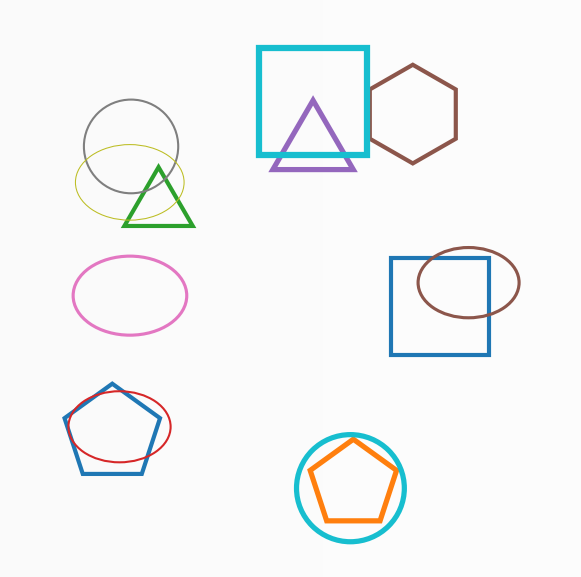[{"shape": "square", "thickness": 2, "radius": 0.42, "center": [0.757, 0.468]}, {"shape": "pentagon", "thickness": 2, "radius": 0.43, "center": [0.193, 0.248]}, {"shape": "pentagon", "thickness": 2.5, "radius": 0.39, "center": [0.608, 0.16]}, {"shape": "triangle", "thickness": 2, "radius": 0.34, "center": [0.273, 0.642]}, {"shape": "oval", "thickness": 1, "radius": 0.44, "center": [0.206, 0.26]}, {"shape": "triangle", "thickness": 2.5, "radius": 0.4, "center": [0.539, 0.745]}, {"shape": "oval", "thickness": 1.5, "radius": 0.43, "center": [0.806, 0.51]}, {"shape": "hexagon", "thickness": 2, "radius": 0.43, "center": [0.71, 0.802]}, {"shape": "oval", "thickness": 1.5, "radius": 0.49, "center": [0.224, 0.487]}, {"shape": "circle", "thickness": 1, "radius": 0.41, "center": [0.225, 0.746]}, {"shape": "oval", "thickness": 0.5, "radius": 0.47, "center": [0.223, 0.683]}, {"shape": "circle", "thickness": 2.5, "radius": 0.46, "center": [0.603, 0.154]}, {"shape": "square", "thickness": 3, "radius": 0.46, "center": [0.539, 0.823]}]